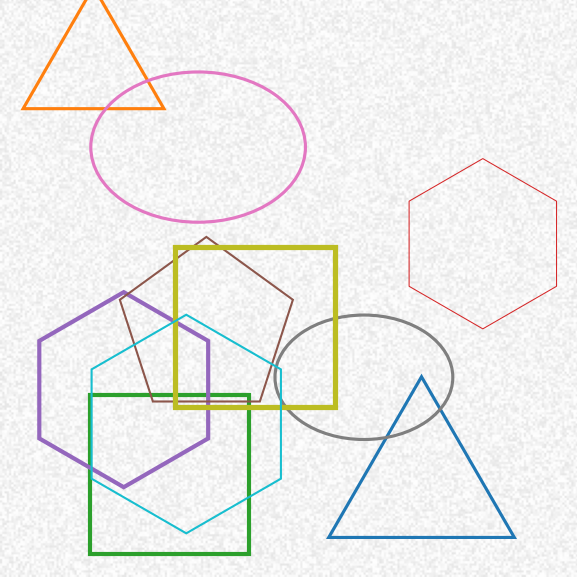[{"shape": "triangle", "thickness": 1.5, "radius": 0.93, "center": [0.73, 0.161]}, {"shape": "triangle", "thickness": 1.5, "radius": 0.7, "center": [0.162, 0.881]}, {"shape": "square", "thickness": 2, "radius": 0.69, "center": [0.293, 0.177]}, {"shape": "hexagon", "thickness": 0.5, "radius": 0.74, "center": [0.836, 0.577]}, {"shape": "hexagon", "thickness": 2, "radius": 0.84, "center": [0.214, 0.324]}, {"shape": "pentagon", "thickness": 1, "radius": 0.79, "center": [0.357, 0.431]}, {"shape": "oval", "thickness": 1.5, "radius": 0.93, "center": [0.343, 0.744]}, {"shape": "oval", "thickness": 1.5, "radius": 0.77, "center": [0.63, 0.346]}, {"shape": "square", "thickness": 2.5, "radius": 0.69, "center": [0.441, 0.432]}, {"shape": "hexagon", "thickness": 1, "radius": 0.95, "center": [0.323, 0.265]}]